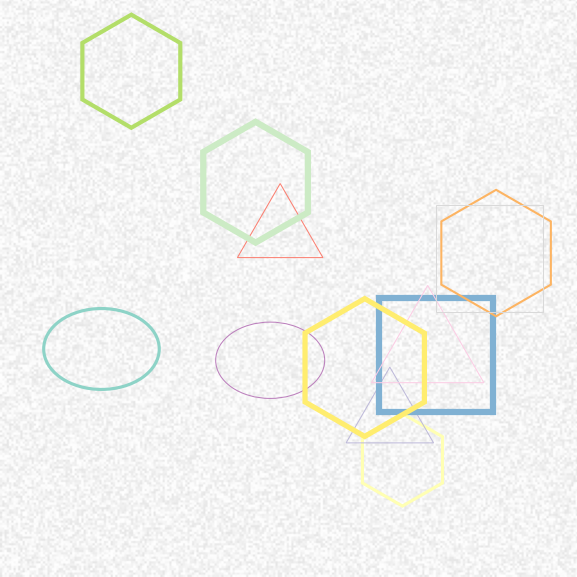[{"shape": "oval", "thickness": 1.5, "radius": 0.5, "center": [0.176, 0.395]}, {"shape": "hexagon", "thickness": 1.5, "radius": 0.4, "center": [0.697, 0.203]}, {"shape": "triangle", "thickness": 0.5, "radius": 0.44, "center": [0.675, 0.276]}, {"shape": "triangle", "thickness": 0.5, "radius": 0.43, "center": [0.485, 0.596]}, {"shape": "square", "thickness": 3, "radius": 0.49, "center": [0.755, 0.385]}, {"shape": "hexagon", "thickness": 1, "radius": 0.55, "center": [0.859, 0.561]}, {"shape": "hexagon", "thickness": 2, "radius": 0.49, "center": [0.227, 0.876]}, {"shape": "triangle", "thickness": 0.5, "radius": 0.56, "center": [0.741, 0.393]}, {"shape": "square", "thickness": 0.5, "radius": 0.47, "center": [0.847, 0.552]}, {"shape": "oval", "thickness": 0.5, "radius": 0.47, "center": [0.468, 0.375]}, {"shape": "hexagon", "thickness": 3, "radius": 0.52, "center": [0.443, 0.684]}, {"shape": "hexagon", "thickness": 2.5, "radius": 0.6, "center": [0.632, 0.363]}]